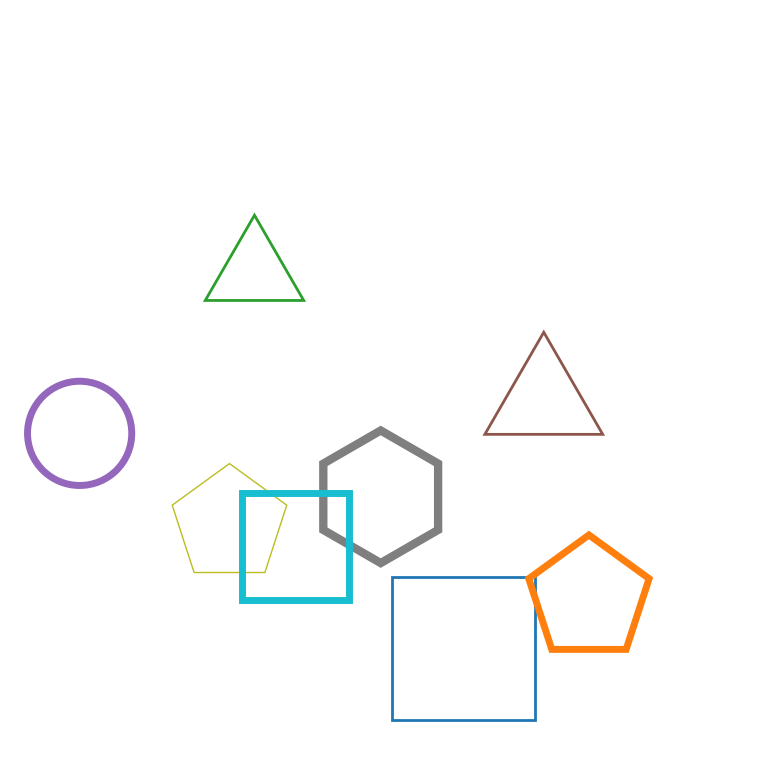[{"shape": "square", "thickness": 1, "radius": 0.46, "center": [0.602, 0.158]}, {"shape": "pentagon", "thickness": 2.5, "radius": 0.41, "center": [0.765, 0.223]}, {"shape": "triangle", "thickness": 1, "radius": 0.37, "center": [0.33, 0.647]}, {"shape": "circle", "thickness": 2.5, "radius": 0.34, "center": [0.103, 0.437]}, {"shape": "triangle", "thickness": 1, "radius": 0.44, "center": [0.706, 0.48]}, {"shape": "hexagon", "thickness": 3, "radius": 0.43, "center": [0.494, 0.355]}, {"shape": "pentagon", "thickness": 0.5, "radius": 0.39, "center": [0.298, 0.32]}, {"shape": "square", "thickness": 2.5, "radius": 0.35, "center": [0.384, 0.291]}]